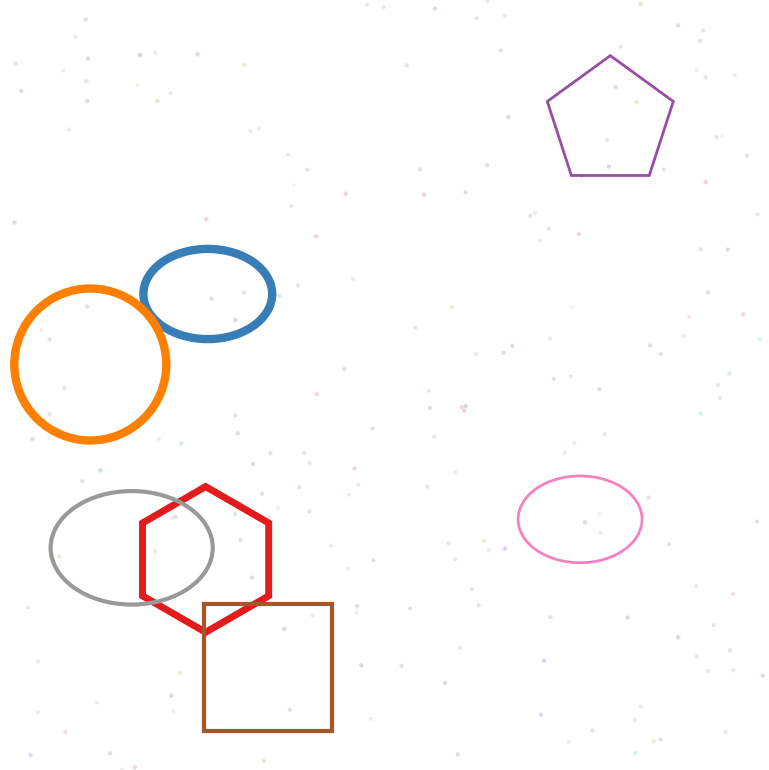[{"shape": "hexagon", "thickness": 2.5, "radius": 0.47, "center": [0.267, 0.273]}, {"shape": "oval", "thickness": 3, "radius": 0.42, "center": [0.27, 0.618]}, {"shape": "pentagon", "thickness": 1, "radius": 0.43, "center": [0.793, 0.842]}, {"shape": "circle", "thickness": 3, "radius": 0.49, "center": [0.117, 0.527]}, {"shape": "square", "thickness": 1.5, "radius": 0.41, "center": [0.348, 0.133]}, {"shape": "oval", "thickness": 1, "radius": 0.4, "center": [0.753, 0.326]}, {"shape": "oval", "thickness": 1.5, "radius": 0.53, "center": [0.171, 0.289]}]